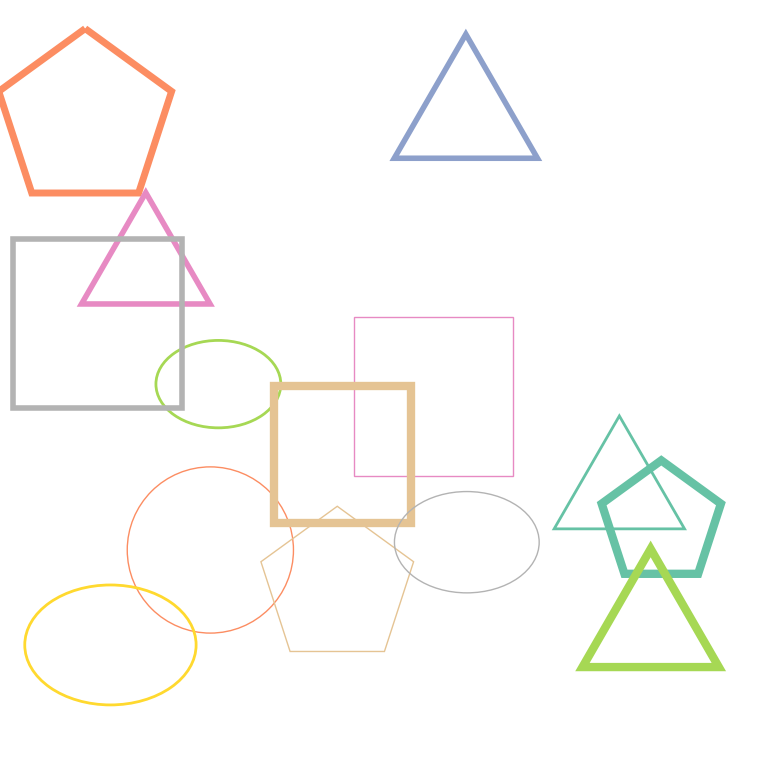[{"shape": "pentagon", "thickness": 3, "radius": 0.41, "center": [0.859, 0.321]}, {"shape": "triangle", "thickness": 1, "radius": 0.49, "center": [0.804, 0.362]}, {"shape": "pentagon", "thickness": 2.5, "radius": 0.59, "center": [0.111, 0.845]}, {"shape": "circle", "thickness": 0.5, "radius": 0.54, "center": [0.273, 0.286]}, {"shape": "triangle", "thickness": 2, "radius": 0.54, "center": [0.605, 0.848]}, {"shape": "square", "thickness": 0.5, "radius": 0.52, "center": [0.563, 0.485]}, {"shape": "triangle", "thickness": 2, "radius": 0.48, "center": [0.189, 0.653]}, {"shape": "triangle", "thickness": 3, "radius": 0.51, "center": [0.845, 0.185]}, {"shape": "oval", "thickness": 1, "radius": 0.41, "center": [0.284, 0.501]}, {"shape": "oval", "thickness": 1, "radius": 0.56, "center": [0.143, 0.162]}, {"shape": "pentagon", "thickness": 0.5, "radius": 0.52, "center": [0.438, 0.238]}, {"shape": "square", "thickness": 3, "radius": 0.45, "center": [0.444, 0.41]}, {"shape": "oval", "thickness": 0.5, "radius": 0.47, "center": [0.606, 0.296]}, {"shape": "square", "thickness": 2, "radius": 0.55, "center": [0.126, 0.58]}]